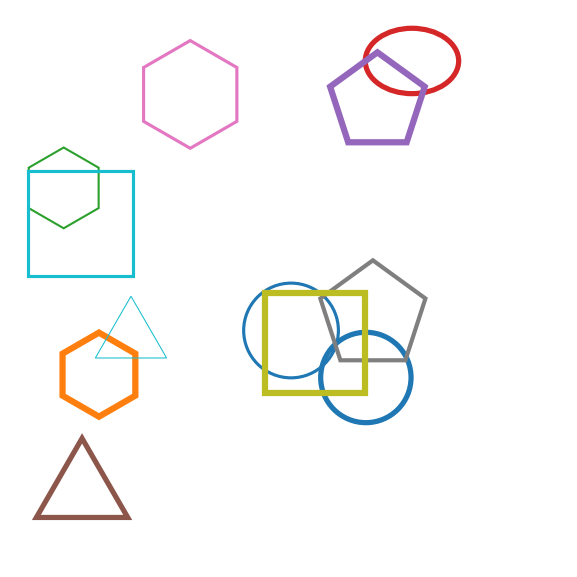[{"shape": "circle", "thickness": 2.5, "radius": 0.39, "center": [0.634, 0.345]}, {"shape": "circle", "thickness": 1.5, "radius": 0.41, "center": [0.504, 0.427]}, {"shape": "hexagon", "thickness": 3, "radius": 0.36, "center": [0.171, 0.35]}, {"shape": "hexagon", "thickness": 1, "radius": 0.35, "center": [0.11, 0.674]}, {"shape": "oval", "thickness": 2.5, "radius": 0.4, "center": [0.713, 0.894]}, {"shape": "pentagon", "thickness": 3, "radius": 0.43, "center": [0.654, 0.822]}, {"shape": "triangle", "thickness": 2.5, "radius": 0.46, "center": [0.142, 0.149]}, {"shape": "hexagon", "thickness": 1.5, "radius": 0.47, "center": [0.329, 0.836]}, {"shape": "pentagon", "thickness": 2, "radius": 0.48, "center": [0.646, 0.453]}, {"shape": "square", "thickness": 3, "radius": 0.43, "center": [0.545, 0.405]}, {"shape": "triangle", "thickness": 0.5, "radius": 0.36, "center": [0.227, 0.415]}, {"shape": "square", "thickness": 1.5, "radius": 0.45, "center": [0.139, 0.612]}]